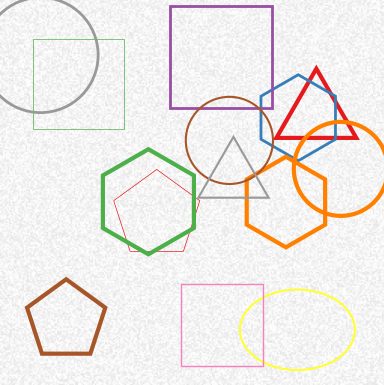[{"shape": "triangle", "thickness": 3, "radius": 0.6, "center": [0.822, 0.702]}, {"shape": "pentagon", "thickness": 0.5, "radius": 0.59, "center": [0.407, 0.442]}, {"shape": "hexagon", "thickness": 2, "radius": 0.56, "center": [0.775, 0.694]}, {"shape": "square", "thickness": 0.5, "radius": 0.59, "center": [0.204, 0.782]}, {"shape": "hexagon", "thickness": 3, "radius": 0.68, "center": [0.385, 0.476]}, {"shape": "square", "thickness": 2, "radius": 0.66, "center": [0.574, 0.852]}, {"shape": "circle", "thickness": 3, "radius": 0.61, "center": [0.885, 0.561]}, {"shape": "hexagon", "thickness": 3, "radius": 0.59, "center": [0.743, 0.475]}, {"shape": "oval", "thickness": 1.5, "radius": 0.75, "center": [0.772, 0.143]}, {"shape": "pentagon", "thickness": 3, "radius": 0.53, "center": [0.172, 0.168]}, {"shape": "circle", "thickness": 1.5, "radius": 0.57, "center": [0.596, 0.635]}, {"shape": "square", "thickness": 1, "radius": 0.53, "center": [0.576, 0.156]}, {"shape": "triangle", "thickness": 1.5, "radius": 0.53, "center": [0.606, 0.539]}, {"shape": "circle", "thickness": 2, "radius": 0.75, "center": [0.105, 0.857]}]